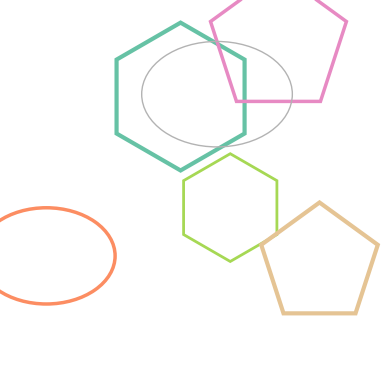[{"shape": "hexagon", "thickness": 3, "radius": 0.96, "center": [0.469, 0.749]}, {"shape": "oval", "thickness": 2.5, "radius": 0.89, "center": [0.12, 0.335]}, {"shape": "pentagon", "thickness": 2.5, "radius": 0.93, "center": [0.723, 0.887]}, {"shape": "hexagon", "thickness": 2, "radius": 0.7, "center": [0.598, 0.461]}, {"shape": "pentagon", "thickness": 3, "radius": 0.8, "center": [0.83, 0.315]}, {"shape": "oval", "thickness": 1, "radius": 0.98, "center": [0.564, 0.755]}]